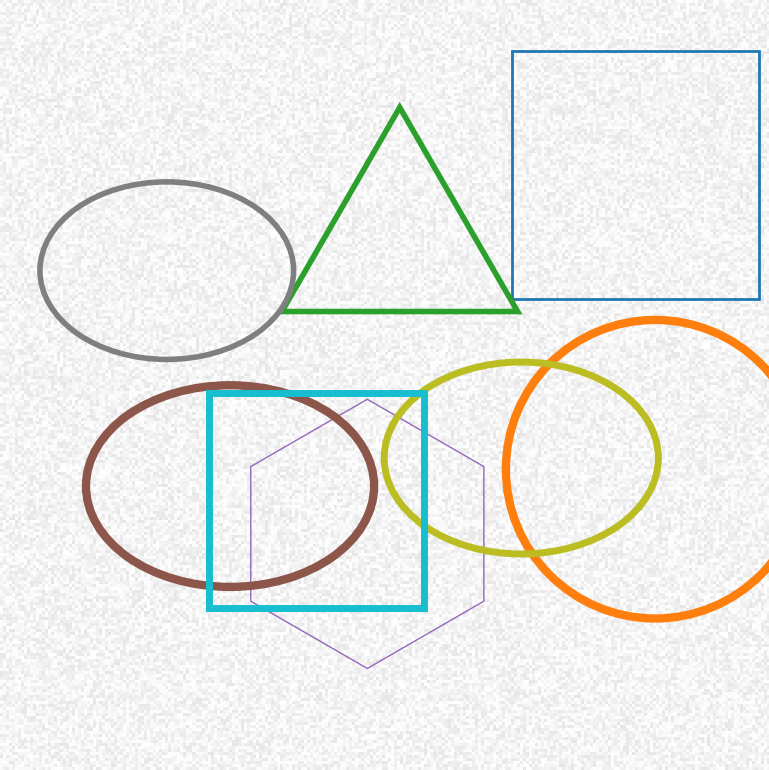[{"shape": "square", "thickness": 1, "radius": 0.8, "center": [0.826, 0.772]}, {"shape": "circle", "thickness": 3, "radius": 0.97, "center": [0.851, 0.391]}, {"shape": "triangle", "thickness": 2, "radius": 0.88, "center": [0.519, 0.684]}, {"shape": "hexagon", "thickness": 0.5, "radius": 0.87, "center": [0.477, 0.307]}, {"shape": "oval", "thickness": 3, "radius": 0.94, "center": [0.299, 0.369]}, {"shape": "oval", "thickness": 2, "radius": 0.82, "center": [0.217, 0.648]}, {"shape": "oval", "thickness": 2.5, "radius": 0.89, "center": [0.677, 0.405]}, {"shape": "square", "thickness": 2.5, "radius": 0.7, "center": [0.411, 0.35]}]